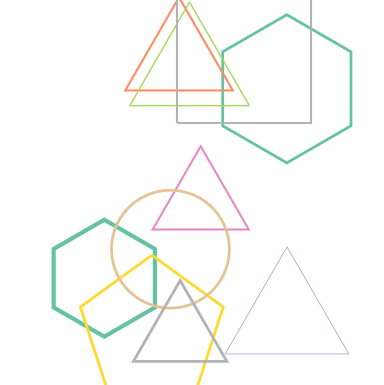[{"shape": "hexagon", "thickness": 3, "radius": 0.76, "center": [0.271, 0.277]}, {"shape": "hexagon", "thickness": 2, "radius": 0.96, "center": [0.745, 0.769]}, {"shape": "triangle", "thickness": 1.5, "radius": 0.81, "center": [0.465, 0.846]}, {"shape": "triangle", "thickness": 0.5, "radius": 0.93, "center": [0.746, 0.173]}, {"shape": "triangle", "thickness": 1.5, "radius": 0.72, "center": [0.521, 0.476]}, {"shape": "triangle", "thickness": 1, "radius": 0.9, "center": [0.492, 0.815]}, {"shape": "pentagon", "thickness": 2, "radius": 0.98, "center": [0.394, 0.142]}, {"shape": "circle", "thickness": 2, "radius": 0.77, "center": [0.443, 0.353]}, {"shape": "triangle", "thickness": 2, "radius": 0.7, "center": [0.468, 0.131]}, {"shape": "square", "thickness": 1.5, "radius": 0.87, "center": [0.633, 0.854]}]